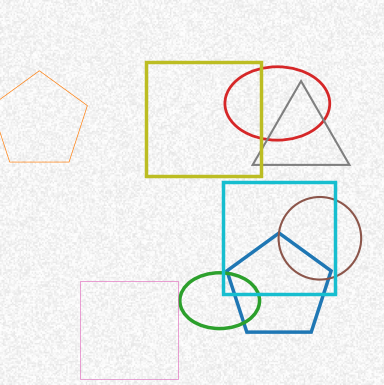[{"shape": "pentagon", "thickness": 2.5, "radius": 0.71, "center": [0.725, 0.252]}, {"shape": "pentagon", "thickness": 0.5, "radius": 0.66, "center": [0.102, 0.685]}, {"shape": "oval", "thickness": 2.5, "radius": 0.52, "center": [0.571, 0.219]}, {"shape": "oval", "thickness": 2, "radius": 0.68, "center": [0.72, 0.731]}, {"shape": "circle", "thickness": 1.5, "radius": 0.54, "center": [0.831, 0.381]}, {"shape": "square", "thickness": 0.5, "radius": 0.64, "center": [0.336, 0.142]}, {"shape": "triangle", "thickness": 1.5, "radius": 0.73, "center": [0.782, 0.644]}, {"shape": "square", "thickness": 2.5, "radius": 0.75, "center": [0.529, 0.691]}, {"shape": "square", "thickness": 2.5, "radius": 0.73, "center": [0.723, 0.381]}]